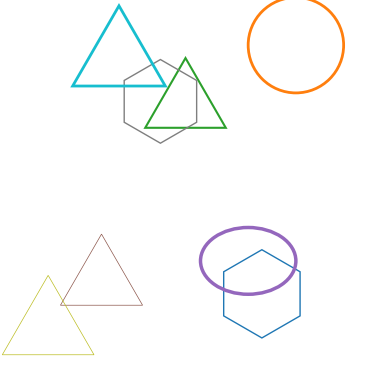[{"shape": "hexagon", "thickness": 1, "radius": 0.57, "center": [0.68, 0.237]}, {"shape": "circle", "thickness": 2, "radius": 0.62, "center": [0.769, 0.883]}, {"shape": "triangle", "thickness": 1.5, "radius": 0.6, "center": [0.482, 0.728]}, {"shape": "oval", "thickness": 2.5, "radius": 0.62, "center": [0.645, 0.322]}, {"shape": "triangle", "thickness": 0.5, "radius": 0.62, "center": [0.264, 0.269]}, {"shape": "hexagon", "thickness": 1, "radius": 0.54, "center": [0.417, 0.737]}, {"shape": "triangle", "thickness": 0.5, "radius": 0.69, "center": [0.125, 0.147]}, {"shape": "triangle", "thickness": 2, "radius": 0.69, "center": [0.309, 0.846]}]